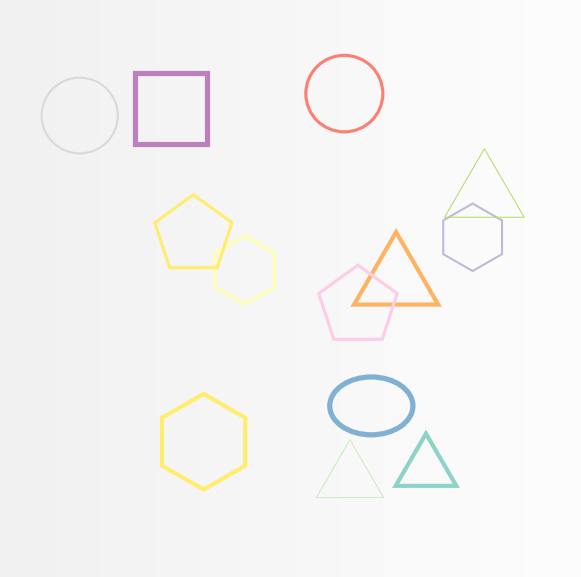[{"shape": "triangle", "thickness": 2, "radius": 0.3, "center": [0.733, 0.188]}, {"shape": "hexagon", "thickness": 1.5, "radius": 0.3, "center": [0.421, 0.531]}, {"shape": "hexagon", "thickness": 1, "radius": 0.29, "center": [0.813, 0.588]}, {"shape": "circle", "thickness": 1.5, "radius": 0.33, "center": [0.592, 0.837]}, {"shape": "oval", "thickness": 2.5, "radius": 0.36, "center": [0.639, 0.296]}, {"shape": "triangle", "thickness": 2, "radius": 0.42, "center": [0.682, 0.514]}, {"shape": "triangle", "thickness": 0.5, "radius": 0.4, "center": [0.833, 0.663]}, {"shape": "pentagon", "thickness": 1.5, "radius": 0.35, "center": [0.616, 0.469]}, {"shape": "circle", "thickness": 1, "radius": 0.33, "center": [0.137, 0.799]}, {"shape": "square", "thickness": 2.5, "radius": 0.31, "center": [0.294, 0.812]}, {"shape": "triangle", "thickness": 0.5, "radius": 0.33, "center": [0.602, 0.171]}, {"shape": "pentagon", "thickness": 1.5, "radius": 0.35, "center": [0.333, 0.592]}, {"shape": "hexagon", "thickness": 2, "radius": 0.41, "center": [0.35, 0.234]}]